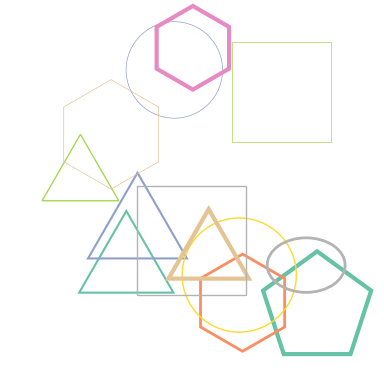[{"shape": "pentagon", "thickness": 3, "radius": 0.74, "center": [0.824, 0.2]}, {"shape": "triangle", "thickness": 1.5, "radius": 0.71, "center": [0.328, 0.311]}, {"shape": "hexagon", "thickness": 2, "radius": 0.63, "center": [0.63, 0.214]}, {"shape": "circle", "thickness": 0.5, "radius": 0.63, "center": [0.453, 0.818]}, {"shape": "triangle", "thickness": 1.5, "radius": 0.74, "center": [0.357, 0.403]}, {"shape": "hexagon", "thickness": 3, "radius": 0.54, "center": [0.501, 0.876]}, {"shape": "triangle", "thickness": 1, "radius": 0.57, "center": [0.209, 0.536]}, {"shape": "square", "thickness": 0.5, "radius": 0.65, "center": [0.731, 0.761]}, {"shape": "circle", "thickness": 1, "radius": 0.74, "center": [0.621, 0.286]}, {"shape": "triangle", "thickness": 3, "radius": 0.6, "center": [0.542, 0.336]}, {"shape": "hexagon", "thickness": 0.5, "radius": 0.71, "center": [0.289, 0.651]}, {"shape": "square", "thickness": 1, "radius": 0.71, "center": [0.497, 0.375]}, {"shape": "oval", "thickness": 2, "radius": 0.51, "center": [0.795, 0.311]}]